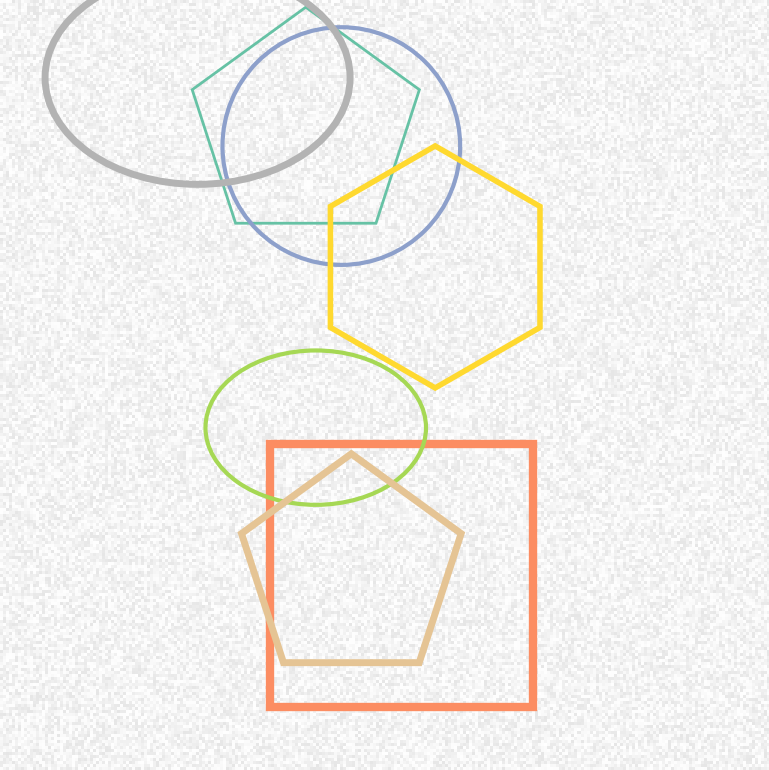[{"shape": "pentagon", "thickness": 1, "radius": 0.78, "center": [0.397, 0.836]}, {"shape": "square", "thickness": 3, "radius": 0.85, "center": [0.521, 0.253]}, {"shape": "circle", "thickness": 1.5, "radius": 0.77, "center": [0.443, 0.81]}, {"shape": "oval", "thickness": 1.5, "radius": 0.72, "center": [0.41, 0.445]}, {"shape": "hexagon", "thickness": 2, "radius": 0.79, "center": [0.565, 0.653]}, {"shape": "pentagon", "thickness": 2.5, "radius": 0.75, "center": [0.456, 0.261]}, {"shape": "oval", "thickness": 2.5, "radius": 0.99, "center": [0.257, 0.899]}]